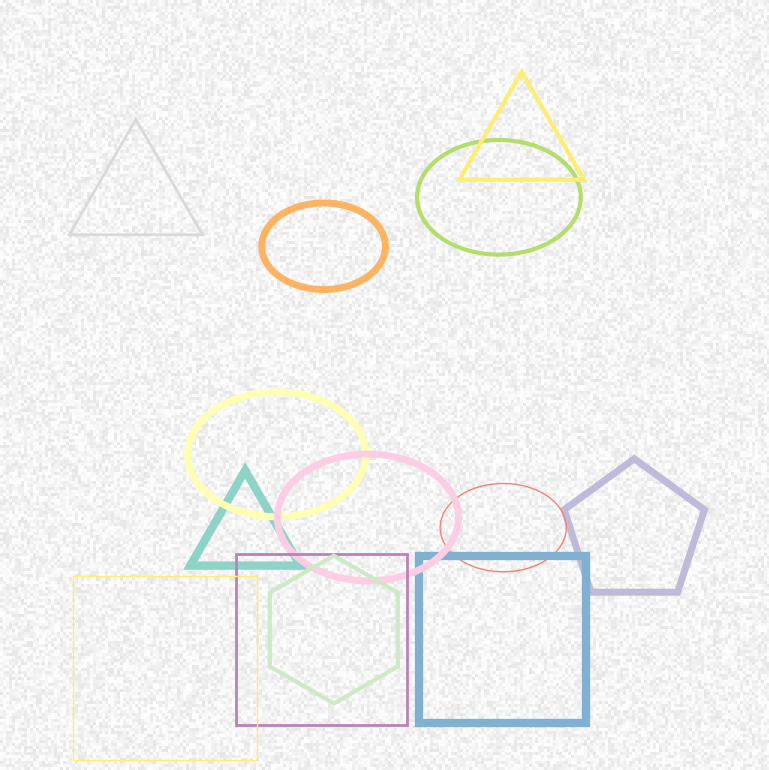[{"shape": "triangle", "thickness": 3, "radius": 0.41, "center": [0.318, 0.307]}, {"shape": "oval", "thickness": 2.5, "radius": 0.58, "center": [0.359, 0.41]}, {"shape": "pentagon", "thickness": 2.5, "radius": 0.48, "center": [0.824, 0.308]}, {"shape": "oval", "thickness": 0.5, "radius": 0.41, "center": [0.654, 0.315]}, {"shape": "square", "thickness": 3, "radius": 0.54, "center": [0.652, 0.17]}, {"shape": "oval", "thickness": 2.5, "radius": 0.4, "center": [0.42, 0.68]}, {"shape": "oval", "thickness": 1.5, "radius": 0.53, "center": [0.648, 0.744]}, {"shape": "oval", "thickness": 2.5, "radius": 0.59, "center": [0.478, 0.328]}, {"shape": "triangle", "thickness": 1, "radius": 0.5, "center": [0.176, 0.745]}, {"shape": "square", "thickness": 1, "radius": 0.55, "center": [0.418, 0.169]}, {"shape": "hexagon", "thickness": 1.5, "radius": 0.48, "center": [0.434, 0.182]}, {"shape": "square", "thickness": 0.5, "radius": 0.6, "center": [0.214, 0.132]}, {"shape": "triangle", "thickness": 1.5, "radius": 0.47, "center": [0.677, 0.813]}]